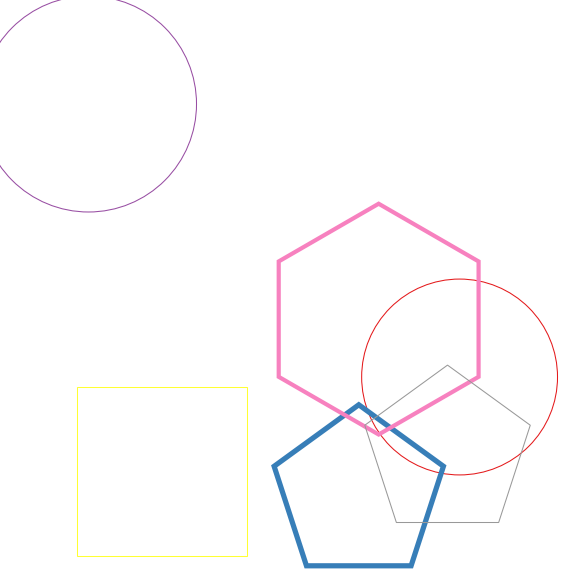[{"shape": "circle", "thickness": 0.5, "radius": 0.85, "center": [0.796, 0.346]}, {"shape": "pentagon", "thickness": 2.5, "radius": 0.77, "center": [0.621, 0.144]}, {"shape": "circle", "thickness": 0.5, "radius": 0.93, "center": [0.153, 0.819]}, {"shape": "square", "thickness": 0.5, "radius": 0.73, "center": [0.28, 0.183]}, {"shape": "hexagon", "thickness": 2, "radius": 1.0, "center": [0.656, 0.447]}, {"shape": "pentagon", "thickness": 0.5, "radius": 0.75, "center": [0.775, 0.216]}]